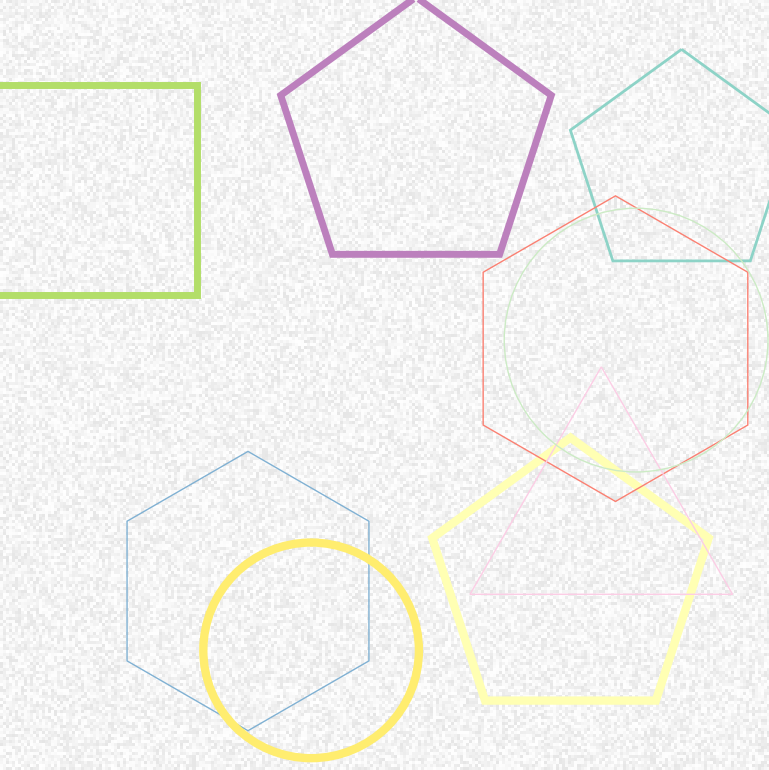[{"shape": "pentagon", "thickness": 1, "radius": 0.76, "center": [0.885, 0.784]}, {"shape": "pentagon", "thickness": 3, "radius": 0.94, "center": [0.741, 0.243]}, {"shape": "hexagon", "thickness": 0.5, "radius": 0.99, "center": [0.799, 0.547]}, {"shape": "hexagon", "thickness": 0.5, "radius": 0.91, "center": [0.322, 0.232]}, {"shape": "square", "thickness": 2.5, "radius": 0.68, "center": [0.119, 0.753]}, {"shape": "triangle", "thickness": 0.5, "radius": 0.98, "center": [0.781, 0.327]}, {"shape": "pentagon", "thickness": 2.5, "radius": 0.92, "center": [0.54, 0.819]}, {"shape": "circle", "thickness": 0.5, "radius": 0.86, "center": [0.826, 0.558]}, {"shape": "circle", "thickness": 3, "radius": 0.7, "center": [0.404, 0.155]}]